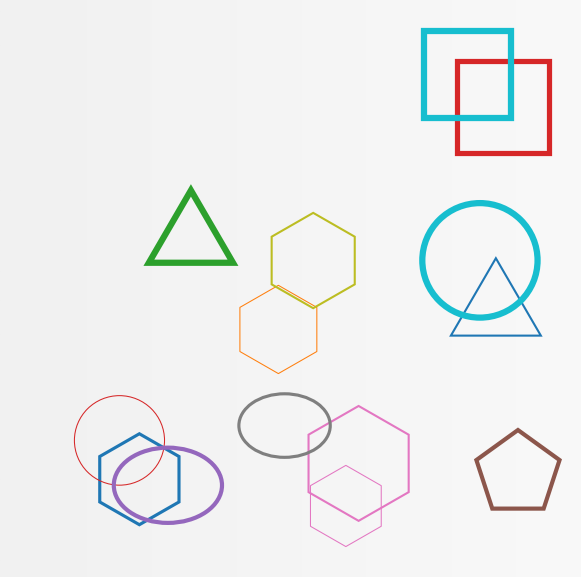[{"shape": "hexagon", "thickness": 1.5, "radius": 0.39, "center": [0.24, 0.169]}, {"shape": "triangle", "thickness": 1, "radius": 0.45, "center": [0.853, 0.463]}, {"shape": "hexagon", "thickness": 0.5, "radius": 0.38, "center": [0.479, 0.429]}, {"shape": "triangle", "thickness": 3, "radius": 0.42, "center": [0.328, 0.586]}, {"shape": "square", "thickness": 2.5, "radius": 0.4, "center": [0.866, 0.814]}, {"shape": "circle", "thickness": 0.5, "radius": 0.39, "center": [0.206, 0.237]}, {"shape": "oval", "thickness": 2, "radius": 0.47, "center": [0.289, 0.159]}, {"shape": "pentagon", "thickness": 2, "radius": 0.38, "center": [0.891, 0.179]}, {"shape": "hexagon", "thickness": 0.5, "radius": 0.35, "center": [0.595, 0.123]}, {"shape": "hexagon", "thickness": 1, "radius": 0.5, "center": [0.617, 0.197]}, {"shape": "oval", "thickness": 1.5, "radius": 0.39, "center": [0.49, 0.262]}, {"shape": "hexagon", "thickness": 1, "radius": 0.41, "center": [0.539, 0.548]}, {"shape": "circle", "thickness": 3, "radius": 0.5, "center": [0.826, 0.548]}, {"shape": "square", "thickness": 3, "radius": 0.37, "center": [0.804, 0.87]}]